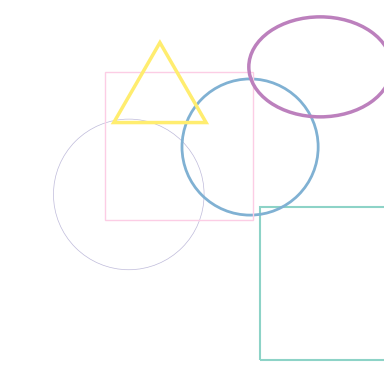[{"shape": "square", "thickness": 1.5, "radius": 0.99, "center": [0.874, 0.264]}, {"shape": "circle", "thickness": 0.5, "radius": 0.98, "center": [0.334, 0.495]}, {"shape": "circle", "thickness": 2, "radius": 0.88, "center": [0.65, 0.618]}, {"shape": "square", "thickness": 1, "radius": 0.96, "center": [0.464, 0.621]}, {"shape": "oval", "thickness": 2.5, "radius": 0.93, "center": [0.832, 0.826]}, {"shape": "triangle", "thickness": 2.5, "radius": 0.69, "center": [0.415, 0.751]}]